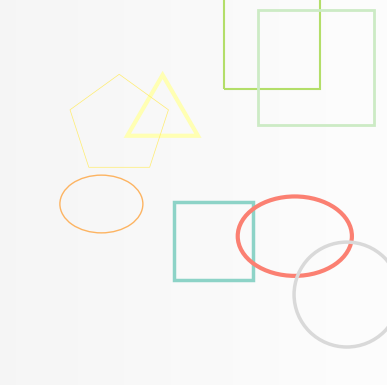[{"shape": "square", "thickness": 2.5, "radius": 0.51, "center": [0.55, 0.375]}, {"shape": "triangle", "thickness": 3, "radius": 0.53, "center": [0.42, 0.7]}, {"shape": "oval", "thickness": 3, "radius": 0.74, "center": [0.761, 0.387]}, {"shape": "oval", "thickness": 1, "radius": 0.54, "center": [0.262, 0.47]}, {"shape": "square", "thickness": 1.5, "radius": 0.62, "center": [0.702, 0.891]}, {"shape": "circle", "thickness": 2.5, "radius": 0.68, "center": [0.895, 0.235]}, {"shape": "square", "thickness": 2, "radius": 0.75, "center": [0.815, 0.824]}, {"shape": "pentagon", "thickness": 0.5, "radius": 0.67, "center": [0.308, 0.674]}]